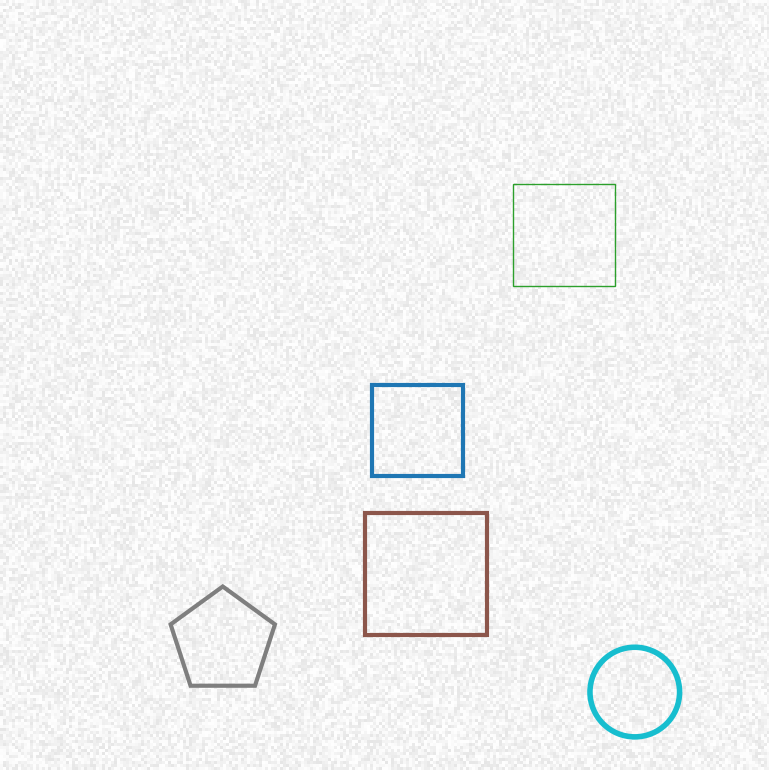[{"shape": "square", "thickness": 1.5, "radius": 0.29, "center": [0.542, 0.441]}, {"shape": "square", "thickness": 0.5, "radius": 0.33, "center": [0.732, 0.695]}, {"shape": "square", "thickness": 1.5, "radius": 0.4, "center": [0.554, 0.254]}, {"shape": "pentagon", "thickness": 1.5, "radius": 0.36, "center": [0.289, 0.167]}, {"shape": "circle", "thickness": 2, "radius": 0.29, "center": [0.824, 0.101]}]